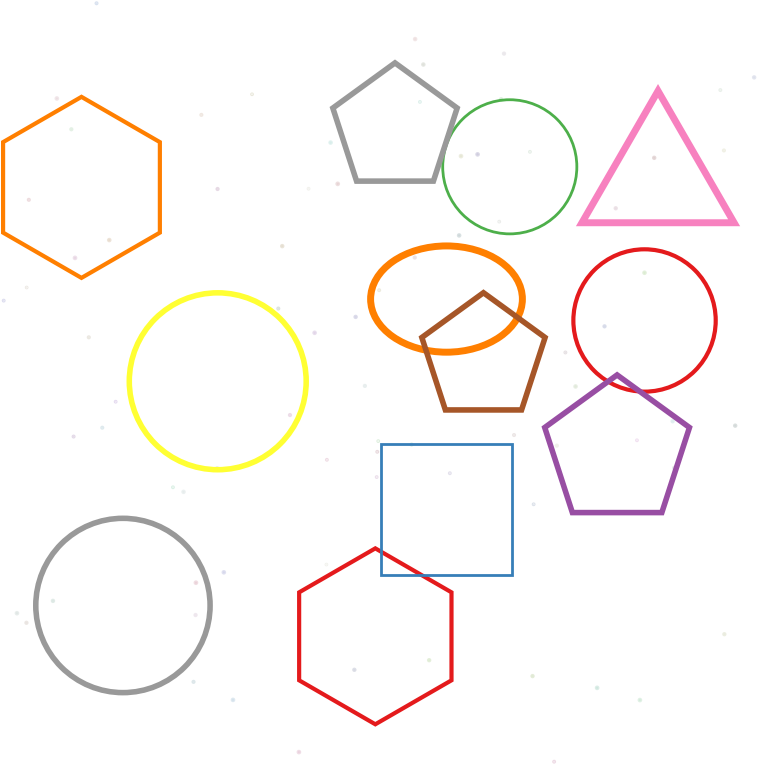[{"shape": "hexagon", "thickness": 1.5, "radius": 0.57, "center": [0.487, 0.174]}, {"shape": "circle", "thickness": 1.5, "radius": 0.46, "center": [0.837, 0.584]}, {"shape": "square", "thickness": 1, "radius": 0.43, "center": [0.579, 0.338]}, {"shape": "circle", "thickness": 1, "radius": 0.44, "center": [0.662, 0.783]}, {"shape": "pentagon", "thickness": 2, "radius": 0.49, "center": [0.801, 0.414]}, {"shape": "oval", "thickness": 2.5, "radius": 0.49, "center": [0.58, 0.612]}, {"shape": "hexagon", "thickness": 1.5, "radius": 0.59, "center": [0.106, 0.757]}, {"shape": "circle", "thickness": 2, "radius": 0.57, "center": [0.283, 0.505]}, {"shape": "pentagon", "thickness": 2, "radius": 0.42, "center": [0.628, 0.536]}, {"shape": "triangle", "thickness": 2.5, "radius": 0.57, "center": [0.855, 0.768]}, {"shape": "circle", "thickness": 2, "radius": 0.57, "center": [0.16, 0.214]}, {"shape": "pentagon", "thickness": 2, "radius": 0.42, "center": [0.513, 0.833]}]